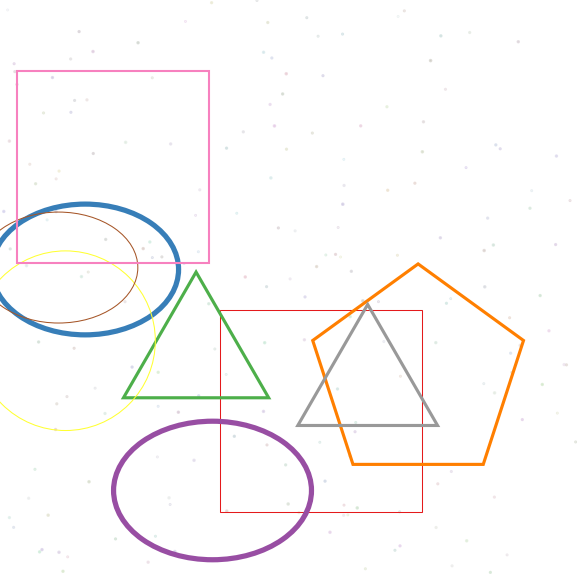[{"shape": "square", "thickness": 0.5, "radius": 0.87, "center": [0.556, 0.287]}, {"shape": "oval", "thickness": 2.5, "radius": 0.81, "center": [0.147, 0.532]}, {"shape": "triangle", "thickness": 1.5, "radius": 0.73, "center": [0.34, 0.383]}, {"shape": "oval", "thickness": 2.5, "radius": 0.86, "center": [0.368, 0.15]}, {"shape": "pentagon", "thickness": 1.5, "radius": 0.96, "center": [0.724, 0.35]}, {"shape": "circle", "thickness": 0.5, "radius": 0.78, "center": [0.113, 0.409]}, {"shape": "oval", "thickness": 0.5, "radius": 0.69, "center": [0.101, 0.536]}, {"shape": "square", "thickness": 1, "radius": 0.83, "center": [0.195, 0.71]}, {"shape": "triangle", "thickness": 1.5, "radius": 0.7, "center": [0.637, 0.332]}]